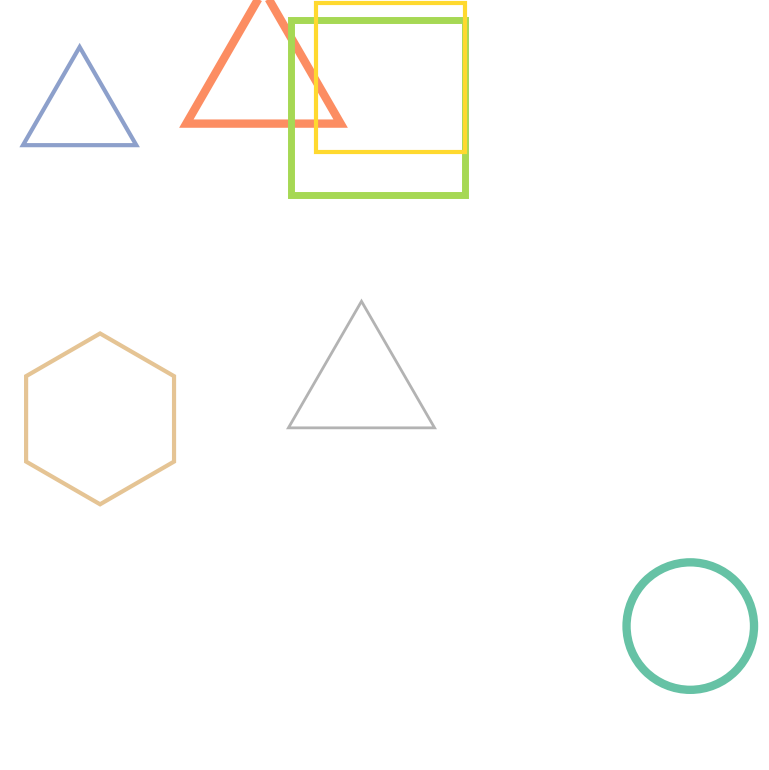[{"shape": "circle", "thickness": 3, "radius": 0.41, "center": [0.896, 0.187]}, {"shape": "triangle", "thickness": 3, "radius": 0.58, "center": [0.342, 0.897]}, {"shape": "triangle", "thickness": 1.5, "radius": 0.42, "center": [0.103, 0.854]}, {"shape": "square", "thickness": 2.5, "radius": 0.57, "center": [0.491, 0.861]}, {"shape": "square", "thickness": 1.5, "radius": 0.48, "center": [0.507, 0.899]}, {"shape": "hexagon", "thickness": 1.5, "radius": 0.55, "center": [0.13, 0.456]}, {"shape": "triangle", "thickness": 1, "radius": 0.55, "center": [0.469, 0.499]}]